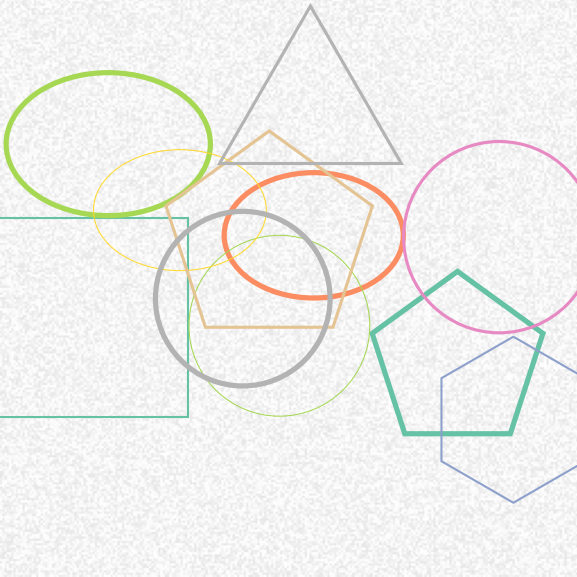[{"shape": "square", "thickness": 1, "radius": 0.86, "center": [0.153, 0.45]}, {"shape": "pentagon", "thickness": 2.5, "radius": 0.78, "center": [0.792, 0.374]}, {"shape": "oval", "thickness": 2.5, "radius": 0.78, "center": [0.543, 0.592]}, {"shape": "hexagon", "thickness": 1, "radius": 0.72, "center": [0.889, 0.272]}, {"shape": "circle", "thickness": 1.5, "radius": 0.83, "center": [0.864, 0.588]}, {"shape": "circle", "thickness": 0.5, "radius": 0.78, "center": [0.484, 0.435]}, {"shape": "oval", "thickness": 2.5, "radius": 0.88, "center": [0.187, 0.75]}, {"shape": "oval", "thickness": 0.5, "radius": 0.75, "center": [0.311, 0.635]}, {"shape": "pentagon", "thickness": 1.5, "radius": 0.94, "center": [0.466, 0.585]}, {"shape": "circle", "thickness": 2.5, "radius": 0.76, "center": [0.42, 0.482]}, {"shape": "triangle", "thickness": 1.5, "radius": 0.91, "center": [0.538, 0.807]}]